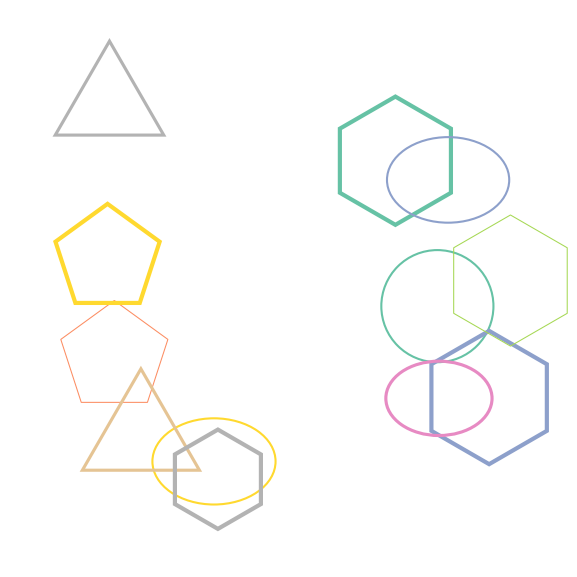[{"shape": "hexagon", "thickness": 2, "radius": 0.56, "center": [0.685, 0.721]}, {"shape": "circle", "thickness": 1, "radius": 0.49, "center": [0.757, 0.469]}, {"shape": "pentagon", "thickness": 0.5, "radius": 0.49, "center": [0.198, 0.381]}, {"shape": "oval", "thickness": 1, "radius": 0.53, "center": [0.776, 0.688]}, {"shape": "hexagon", "thickness": 2, "radius": 0.58, "center": [0.847, 0.311]}, {"shape": "oval", "thickness": 1.5, "radius": 0.46, "center": [0.76, 0.309]}, {"shape": "hexagon", "thickness": 0.5, "radius": 0.57, "center": [0.884, 0.513]}, {"shape": "oval", "thickness": 1, "radius": 0.53, "center": [0.371, 0.2]}, {"shape": "pentagon", "thickness": 2, "radius": 0.47, "center": [0.186, 0.551]}, {"shape": "triangle", "thickness": 1.5, "radius": 0.59, "center": [0.244, 0.243]}, {"shape": "triangle", "thickness": 1.5, "radius": 0.54, "center": [0.19, 0.819]}, {"shape": "hexagon", "thickness": 2, "radius": 0.43, "center": [0.377, 0.169]}]